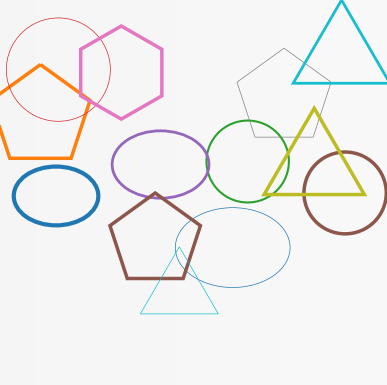[{"shape": "oval", "thickness": 3, "radius": 0.55, "center": [0.145, 0.491]}, {"shape": "oval", "thickness": 0.5, "radius": 0.74, "center": [0.601, 0.357]}, {"shape": "pentagon", "thickness": 2.5, "radius": 0.67, "center": [0.104, 0.698]}, {"shape": "circle", "thickness": 1.5, "radius": 0.53, "center": [0.639, 0.58]}, {"shape": "circle", "thickness": 0.5, "radius": 0.67, "center": [0.151, 0.819]}, {"shape": "oval", "thickness": 2, "radius": 0.62, "center": [0.414, 0.573]}, {"shape": "circle", "thickness": 2.5, "radius": 0.53, "center": [0.891, 0.499]}, {"shape": "pentagon", "thickness": 2.5, "radius": 0.61, "center": [0.401, 0.376]}, {"shape": "hexagon", "thickness": 2.5, "radius": 0.6, "center": [0.313, 0.812]}, {"shape": "pentagon", "thickness": 0.5, "radius": 0.64, "center": [0.733, 0.747]}, {"shape": "triangle", "thickness": 2.5, "radius": 0.75, "center": [0.811, 0.569]}, {"shape": "triangle", "thickness": 2, "radius": 0.72, "center": [0.881, 0.856]}, {"shape": "triangle", "thickness": 0.5, "radius": 0.58, "center": [0.463, 0.243]}]